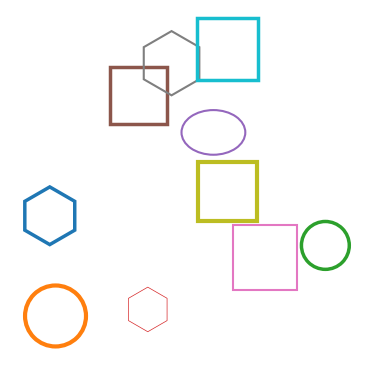[{"shape": "hexagon", "thickness": 2.5, "radius": 0.37, "center": [0.129, 0.44]}, {"shape": "circle", "thickness": 3, "radius": 0.4, "center": [0.144, 0.179]}, {"shape": "circle", "thickness": 2.5, "radius": 0.31, "center": [0.845, 0.363]}, {"shape": "hexagon", "thickness": 0.5, "radius": 0.29, "center": [0.384, 0.196]}, {"shape": "oval", "thickness": 1.5, "radius": 0.41, "center": [0.554, 0.656]}, {"shape": "square", "thickness": 2.5, "radius": 0.37, "center": [0.359, 0.753]}, {"shape": "square", "thickness": 1.5, "radius": 0.42, "center": [0.688, 0.331]}, {"shape": "hexagon", "thickness": 1.5, "radius": 0.42, "center": [0.446, 0.836]}, {"shape": "square", "thickness": 3, "radius": 0.38, "center": [0.59, 0.503]}, {"shape": "square", "thickness": 2.5, "radius": 0.4, "center": [0.591, 0.873]}]